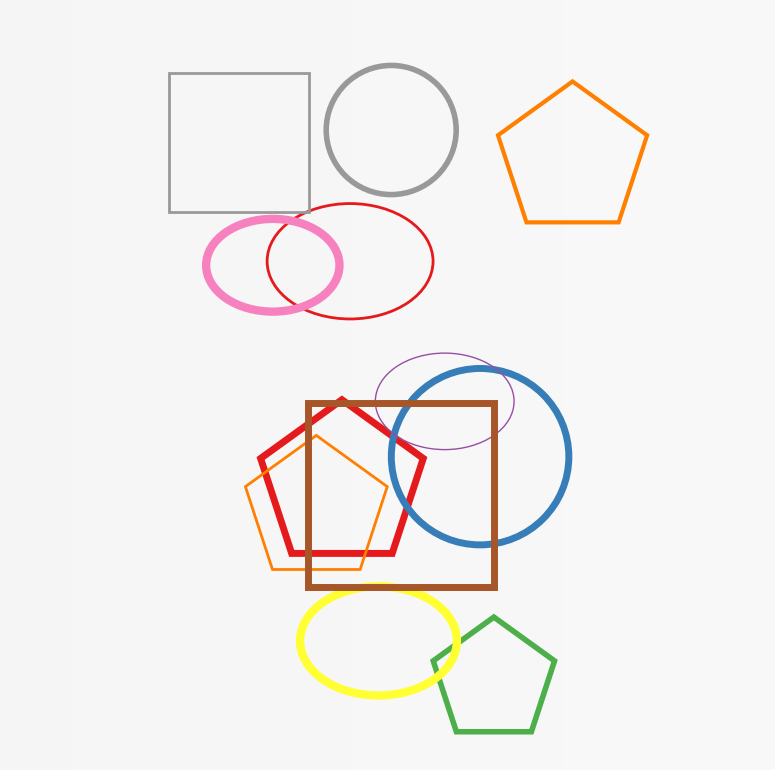[{"shape": "oval", "thickness": 1, "radius": 0.54, "center": [0.452, 0.661]}, {"shape": "pentagon", "thickness": 2.5, "radius": 0.55, "center": [0.441, 0.371]}, {"shape": "circle", "thickness": 2.5, "radius": 0.57, "center": [0.619, 0.407]}, {"shape": "pentagon", "thickness": 2, "radius": 0.41, "center": [0.637, 0.116]}, {"shape": "oval", "thickness": 0.5, "radius": 0.45, "center": [0.574, 0.479]}, {"shape": "pentagon", "thickness": 1.5, "radius": 0.51, "center": [0.739, 0.793]}, {"shape": "pentagon", "thickness": 1, "radius": 0.48, "center": [0.408, 0.338]}, {"shape": "oval", "thickness": 3, "radius": 0.51, "center": [0.488, 0.168]}, {"shape": "square", "thickness": 2.5, "radius": 0.6, "center": [0.517, 0.357]}, {"shape": "oval", "thickness": 3, "radius": 0.43, "center": [0.352, 0.656]}, {"shape": "circle", "thickness": 2, "radius": 0.42, "center": [0.505, 0.831]}, {"shape": "square", "thickness": 1, "radius": 0.45, "center": [0.309, 0.815]}]